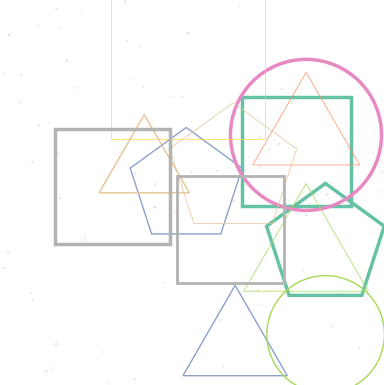[{"shape": "pentagon", "thickness": 2.5, "radius": 0.8, "center": [0.845, 0.363]}, {"shape": "square", "thickness": 2.5, "radius": 0.71, "center": [0.77, 0.607]}, {"shape": "triangle", "thickness": 0.5, "radius": 0.8, "center": [0.795, 0.652]}, {"shape": "pentagon", "thickness": 1, "radius": 0.76, "center": [0.484, 0.516]}, {"shape": "triangle", "thickness": 1, "radius": 0.78, "center": [0.611, 0.102]}, {"shape": "circle", "thickness": 2.5, "radius": 0.98, "center": [0.795, 0.65]}, {"shape": "triangle", "thickness": 0.5, "radius": 0.93, "center": [0.795, 0.337]}, {"shape": "circle", "thickness": 1, "radius": 0.76, "center": [0.846, 0.131]}, {"shape": "square", "thickness": 0.5, "radius": 1.0, "center": [0.488, 0.84]}, {"shape": "pentagon", "thickness": 0.5, "radius": 0.87, "center": [0.606, 0.56]}, {"shape": "triangle", "thickness": 1, "radius": 0.68, "center": [0.375, 0.567]}, {"shape": "square", "thickness": 2.5, "radius": 0.75, "center": [0.293, 0.515]}, {"shape": "square", "thickness": 2, "radius": 0.7, "center": [0.599, 0.403]}]